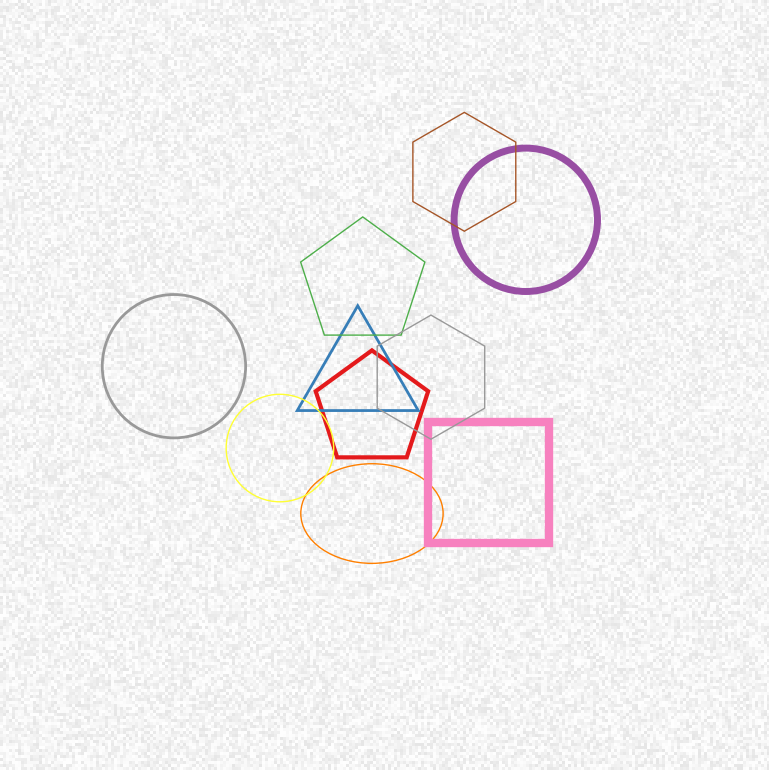[{"shape": "pentagon", "thickness": 1.5, "radius": 0.38, "center": [0.483, 0.468]}, {"shape": "triangle", "thickness": 1, "radius": 0.45, "center": [0.465, 0.512]}, {"shape": "pentagon", "thickness": 0.5, "radius": 0.42, "center": [0.471, 0.633]}, {"shape": "circle", "thickness": 2.5, "radius": 0.47, "center": [0.683, 0.715]}, {"shape": "oval", "thickness": 0.5, "radius": 0.46, "center": [0.483, 0.333]}, {"shape": "circle", "thickness": 0.5, "radius": 0.35, "center": [0.364, 0.418]}, {"shape": "hexagon", "thickness": 0.5, "radius": 0.39, "center": [0.603, 0.777]}, {"shape": "square", "thickness": 3, "radius": 0.39, "center": [0.634, 0.373]}, {"shape": "circle", "thickness": 1, "radius": 0.47, "center": [0.226, 0.524]}, {"shape": "hexagon", "thickness": 0.5, "radius": 0.4, "center": [0.56, 0.51]}]